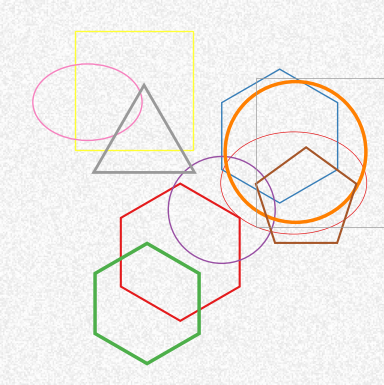[{"shape": "oval", "thickness": 0.5, "radius": 0.95, "center": [0.763, 0.525]}, {"shape": "hexagon", "thickness": 1.5, "radius": 0.89, "center": [0.468, 0.345]}, {"shape": "hexagon", "thickness": 1, "radius": 0.87, "center": [0.726, 0.647]}, {"shape": "hexagon", "thickness": 2.5, "radius": 0.78, "center": [0.382, 0.212]}, {"shape": "circle", "thickness": 1, "radius": 0.69, "center": [0.576, 0.455]}, {"shape": "circle", "thickness": 2.5, "radius": 0.91, "center": [0.768, 0.605]}, {"shape": "square", "thickness": 1, "radius": 0.77, "center": [0.349, 0.764]}, {"shape": "pentagon", "thickness": 1.5, "radius": 0.69, "center": [0.795, 0.48]}, {"shape": "oval", "thickness": 1, "radius": 0.71, "center": [0.227, 0.735]}, {"shape": "triangle", "thickness": 2, "radius": 0.76, "center": [0.374, 0.628]}, {"shape": "square", "thickness": 0.5, "radius": 0.97, "center": [0.86, 0.604]}]